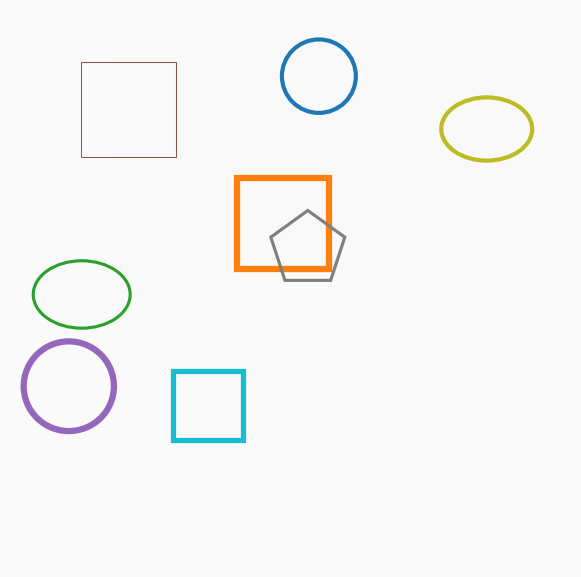[{"shape": "circle", "thickness": 2, "radius": 0.32, "center": [0.549, 0.867]}, {"shape": "square", "thickness": 3, "radius": 0.4, "center": [0.487, 0.612]}, {"shape": "oval", "thickness": 1.5, "radius": 0.42, "center": [0.141, 0.489]}, {"shape": "circle", "thickness": 3, "radius": 0.39, "center": [0.118, 0.33]}, {"shape": "square", "thickness": 0.5, "radius": 0.41, "center": [0.221, 0.81]}, {"shape": "pentagon", "thickness": 1.5, "radius": 0.33, "center": [0.53, 0.568]}, {"shape": "oval", "thickness": 2, "radius": 0.39, "center": [0.837, 0.776]}, {"shape": "square", "thickness": 2.5, "radius": 0.3, "center": [0.358, 0.298]}]